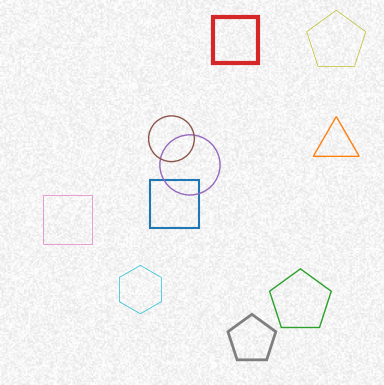[{"shape": "square", "thickness": 1.5, "radius": 0.31, "center": [0.453, 0.47]}, {"shape": "triangle", "thickness": 1, "radius": 0.34, "center": [0.873, 0.628]}, {"shape": "pentagon", "thickness": 1, "radius": 0.42, "center": [0.78, 0.217]}, {"shape": "square", "thickness": 3, "radius": 0.3, "center": [0.611, 0.895]}, {"shape": "circle", "thickness": 1, "radius": 0.39, "center": [0.493, 0.572]}, {"shape": "circle", "thickness": 1, "radius": 0.3, "center": [0.445, 0.64]}, {"shape": "square", "thickness": 0.5, "radius": 0.31, "center": [0.175, 0.43]}, {"shape": "pentagon", "thickness": 2, "radius": 0.33, "center": [0.654, 0.118]}, {"shape": "pentagon", "thickness": 0.5, "radius": 0.4, "center": [0.873, 0.893]}, {"shape": "hexagon", "thickness": 0.5, "radius": 0.31, "center": [0.365, 0.248]}]